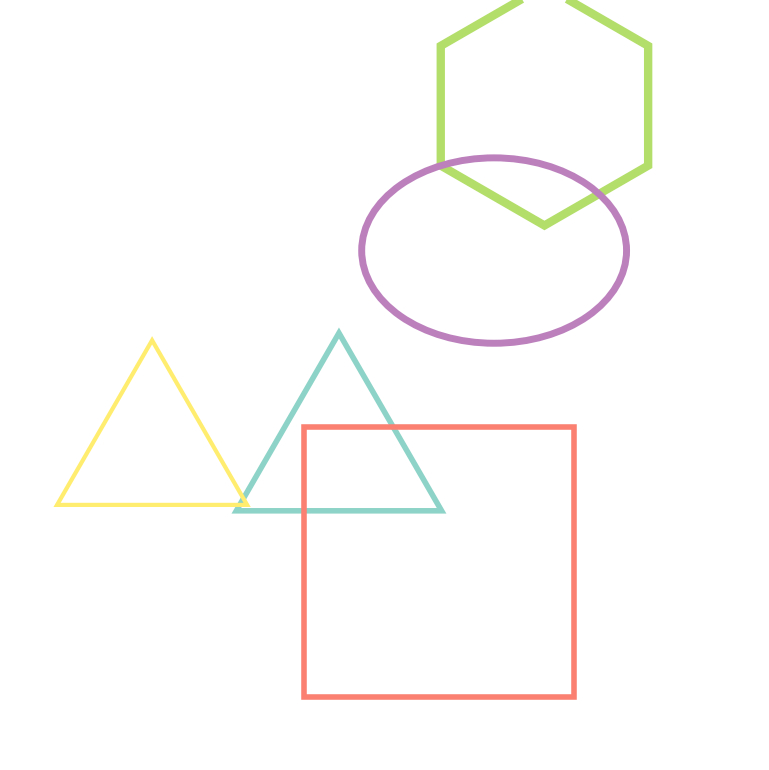[{"shape": "triangle", "thickness": 2, "radius": 0.77, "center": [0.44, 0.414]}, {"shape": "square", "thickness": 2, "radius": 0.88, "center": [0.57, 0.27]}, {"shape": "hexagon", "thickness": 3, "radius": 0.78, "center": [0.707, 0.863]}, {"shape": "oval", "thickness": 2.5, "radius": 0.86, "center": [0.642, 0.675]}, {"shape": "triangle", "thickness": 1.5, "radius": 0.71, "center": [0.198, 0.416]}]